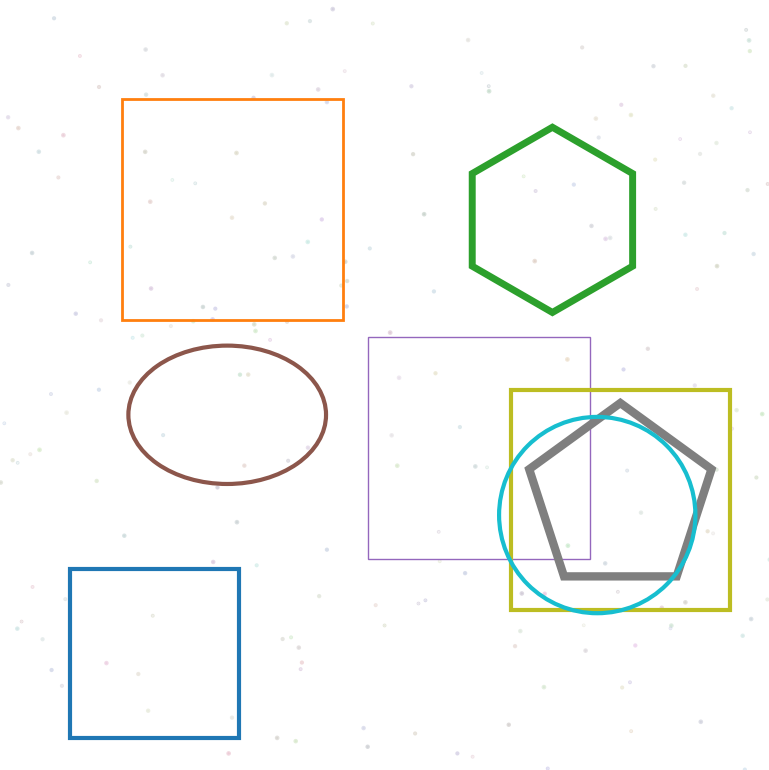[{"shape": "square", "thickness": 1.5, "radius": 0.55, "center": [0.201, 0.152]}, {"shape": "square", "thickness": 1, "radius": 0.72, "center": [0.302, 0.728]}, {"shape": "hexagon", "thickness": 2.5, "radius": 0.6, "center": [0.717, 0.714]}, {"shape": "square", "thickness": 0.5, "radius": 0.72, "center": [0.622, 0.418]}, {"shape": "oval", "thickness": 1.5, "radius": 0.64, "center": [0.295, 0.461]}, {"shape": "pentagon", "thickness": 3, "radius": 0.62, "center": [0.806, 0.352]}, {"shape": "square", "thickness": 1.5, "radius": 0.71, "center": [0.806, 0.35]}, {"shape": "circle", "thickness": 1.5, "radius": 0.64, "center": [0.776, 0.331]}]